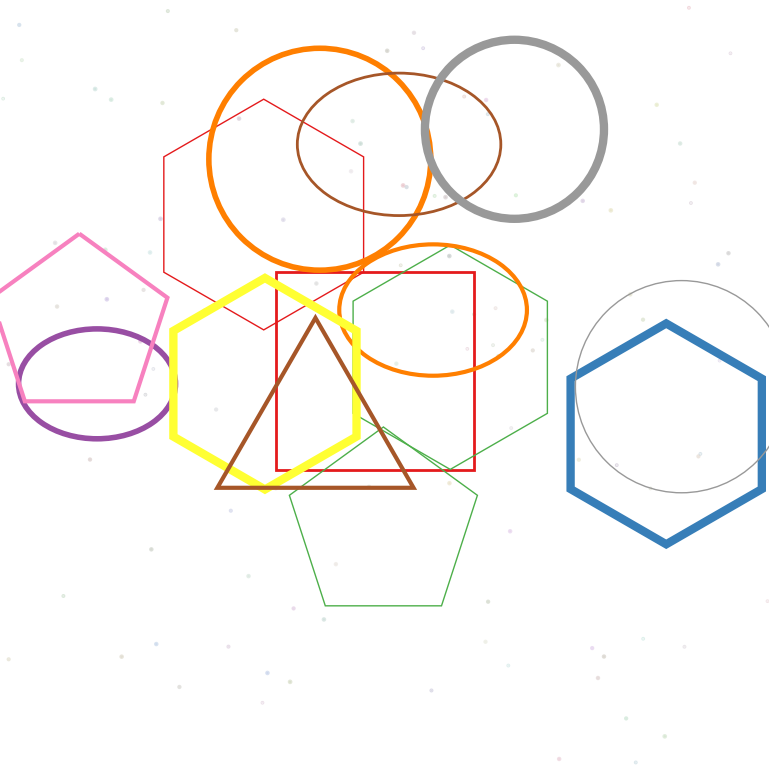[{"shape": "hexagon", "thickness": 0.5, "radius": 0.75, "center": [0.342, 0.721]}, {"shape": "square", "thickness": 1, "radius": 0.64, "center": [0.487, 0.519]}, {"shape": "hexagon", "thickness": 3, "radius": 0.72, "center": [0.865, 0.437]}, {"shape": "hexagon", "thickness": 0.5, "radius": 0.73, "center": [0.585, 0.536]}, {"shape": "pentagon", "thickness": 0.5, "radius": 0.64, "center": [0.498, 0.317]}, {"shape": "oval", "thickness": 2, "radius": 0.51, "center": [0.126, 0.502]}, {"shape": "oval", "thickness": 1.5, "radius": 0.61, "center": [0.562, 0.597]}, {"shape": "circle", "thickness": 2, "radius": 0.72, "center": [0.415, 0.793]}, {"shape": "hexagon", "thickness": 3, "radius": 0.69, "center": [0.344, 0.502]}, {"shape": "triangle", "thickness": 1.5, "radius": 0.74, "center": [0.41, 0.44]}, {"shape": "oval", "thickness": 1, "radius": 0.66, "center": [0.518, 0.813]}, {"shape": "pentagon", "thickness": 1.5, "radius": 0.6, "center": [0.103, 0.576]}, {"shape": "circle", "thickness": 0.5, "radius": 0.69, "center": [0.885, 0.498]}, {"shape": "circle", "thickness": 3, "radius": 0.58, "center": [0.668, 0.832]}]